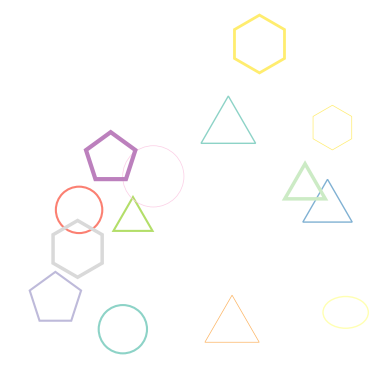[{"shape": "circle", "thickness": 1.5, "radius": 0.31, "center": [0.319, 0.145]}, {"shape": "triangle", "thickness": 1, "radius": 0.41, "center": [0.593, 0.669]}, {"shape": "oval", "thickness": 1, "radius": 0.29, "center": [0.898, 0.189]}, {"shape": "pentagon", "thickness": 1.5, "radius": 0.35, "center": [0.144, 0.224]}, {"shape": "circle", "thickness": 1.5, "radius": 0.3, "center": [0.205, 0.455]}, {"shape": "triangle", "thickness": 1, "radius": 0.37, "center": [0.851, 0.46]}, {"shape": "triangle", "thickness": 0.5, "radius": 0.41, "center": [0.603, 0.152]}, {"shape": "triangle", "thickness": 1.5, "radius": 0.29, "center": [0.345, 0.43]}, {"shape": "circle", "thickness": 0.5, "radius": 0.4, "center": [0.398, 0.542]}, {"shape": "hexagon", "thickness": 2.5, "radius": 0.37, "center": [0.202, 0.354]}, {"shape": "pentagon", "thickness": 3, "radius": 0.34, "center": [0.288, 0.589]}, {"shape": "triangle", "thickness": 2.5, "radius": 0.3, "center": [0.792, 0.514]}, {"shape": "hexagon", "thickness": 0.5, "radius": 0.29, "center": [0.863, 0.669]}, {"shape": "hexagon", "thickness": 2, "radius": 0.37, "center": [0.674, 0.886]}]